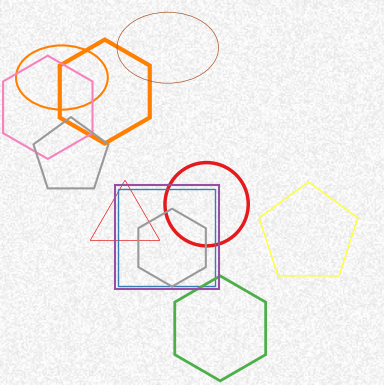[{"shape": "triangle", "thickness": 0.5, "radius": 0.52, "center": [0.325, 0.428]}, {"shape": "circle", "thickness": 2.5, "radius": 0.54, "center": [0.537, 0.47]}, {"shape": "square", "thickness": 1, "radius": 0.63, "center": [0.432, 0.383]}, {"shape": "hexagon", "thickness": 2, "radius": 0.68, "center": [0.572, 0.147]}, {"shape": "square", "thickness": 1.5, "radius": 0.67, "center": [0.435, 0.385]}, {"shape": "oval", "thickness": 1.5, "radius": 0.6, "center": [0.161, 0.799]}, {"shape": "hexagon", "thickness": 3, "radius": 0.67, "center": [0.272, 0.762]}, {"shape": "pentagon", "thickness": 1, "radius": 0.67, "center": [0.801, 0.392]}, {"shape": "oval", "thickness": 0.5, "radius": 0.66, "center": [0.436, 0.876]}, {"shape": "hexagon", "thickness": 1.5, "radius": 0.67, "center": [0.124, 0.721]}, {"shape": "pentagon", "thickness": 1.5, "radius": 0.51, "center": [0.184, 0.593]}, {"shape": "hexagon", "thickness": 1.5, "radius": 0.51, "center": [0.447, 0.357]}]